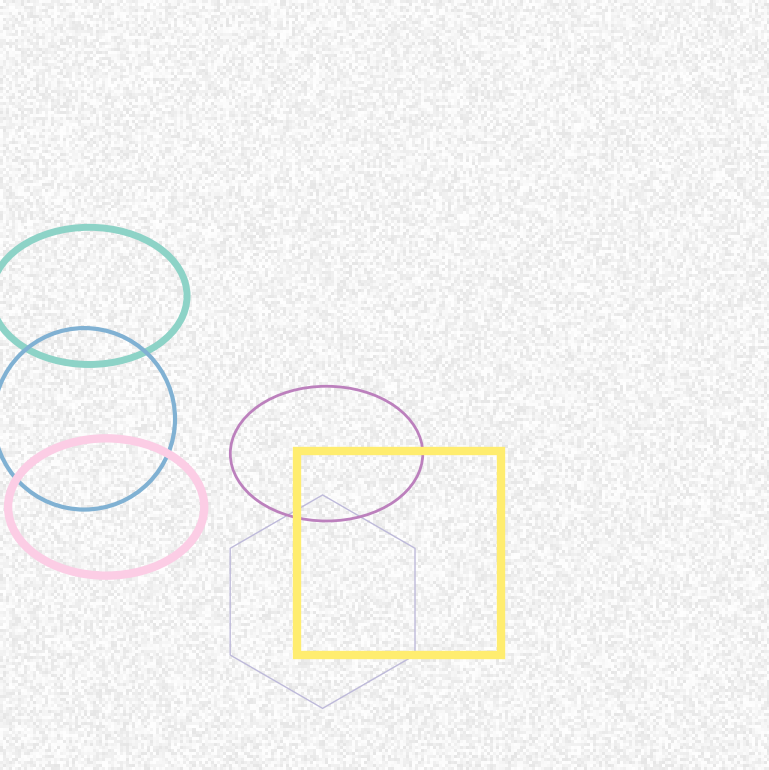[{"shape": "oval", "thickness": 2.5, "radius": 0.64, "center": [0.116, 0.616]}, {"shape": "hexagon", "thickness": 0.5, "radius": 0.69, "center": [0.419, 0.219]}, {"shape": "circle", "thickness": 1.5, "radius": 0.59, "center": [0.109, 0.456]}, {"shape": "oval", "thickness": 3, "radius": 0.64, "center": [0.138, 0.342]}, {"shape": "oval", "thickness": 1, "radius": 0.62, "center": [0.424, 0.411]}, {"shape": "square", "thickness": 3, "radius": 0.66, "center": [0.518, 0.282]}]